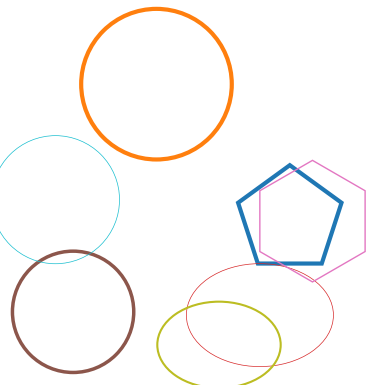[{"shape": "pentagon", "thickness": 3, "radius": 0.71, "center": [0.753, 0.43]}, {"shape": "circle", "thickness": 3, "radius": 0.98, "center": [0.406, 0.781]}, {"shape": "oval", "thickness": 0.5, "radius": 0.96, "center": [0.675, 0.181]}, {"shape": "circle", "thickness": 2.5, "radius": 0.79, "center": [0.19, 0.19]}, {"shape": "hexagon", "thickness": 1, "radius": 0.79, "center": [0.812, 0.426]}, {"shape": "oval", "thickness": 1.5, "radius": 0.8, "center": [0.569, 0.104]}, {"shape": "circle", "thickness": 0.5, "radius": 0.83, "center": [0.144, 0.481]}]